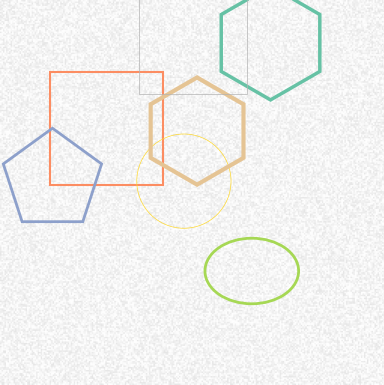[{"shape": "hexagon", "thickness": 2.5, "radius": 0.74, "center": [0.703, 0.888]}, {"shape": "square", "thickness": 1.5, "radius": 0.73, "center": [0.276, 0.666]}, {"shape": "pentagon", "thickness": 2, "radius": 0.67, "center": [0.136, 0.533]}, {"shape": "oval", "thickness": 2, "radius": 0.61, "center": [0.654, 0.296]}, {"shape": "circle", "thickness": 0.5, "radius": 0.61, "center": [0.478, 0.53]}, {"shape": "hexagon", "thickness": 3, "radius": 0.7, "center": [0.512, 0.66]}, {"shape": "square", "thickness": 0.5, "radius": 0.7, "center": [0.502, 0.896]}]